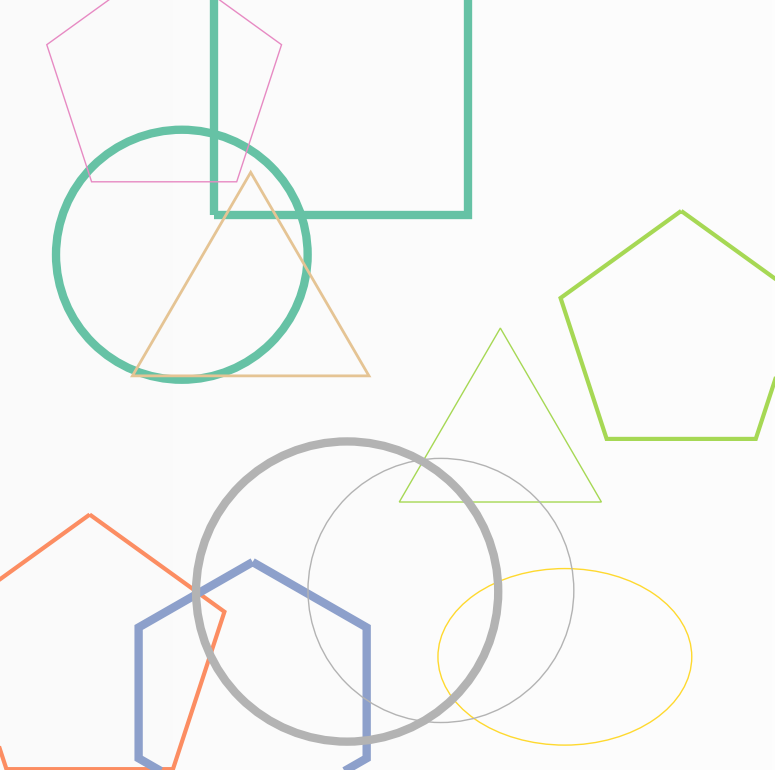[{"shape": "circle", "thickness": 3, "radius": 0.81, "center": [0.235, 0.669]}, {"shape": "square", "thickness": 3, "radius": 0.82, "center": [0.44, 0.884]}, {"shape": "pentagon", "thickness": 1.5, "radius": 0.91, "center": [0.116, 0.149]}, {"shape": "hexagon", "thickness": 3, "radius": 0.85, "center": [0.326, 0.1]}, {"shape": "pentagon", "thickness": 0.5, "radius": 0.8, "center": [0.212, 0.893]}, {"shape": "triangle", "thickness": 0.5, "radius": 0.75, "center": [0.646, 0.423]}, {"shape": "pentagon", "thickness": 1.5, "radius": 0.82, "center": [0.879, 0.562]}, {"shape": "oval", "thickness": 0.5, "radius": 0.82, "center": [0.729, 0.147]}, {"shape": "triangle", "thickness": 1, "radius": 0.88, "center": [0.323, 0.6]}, {"shape": "circle", "thickness": 0.5, "radius": 0.86, "center": [0.569, 0.233]}, {"shape": "circle", "thickness": 3, "radius": 0.97, "center": [0.448, 0.232]}]